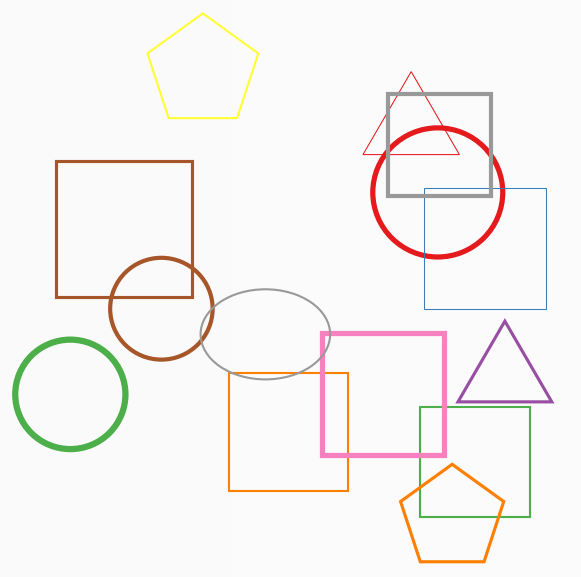[{"shape": "triangle", "thickness": 0.5, "radius": 0.48, "center": [0.707, 0.779]}, {"shape": "circle", "thickness": 2.5, "radius": 0.56, "center": [0.753, 0.666]}, {"shape": "square", "thickness": 0.5, "radius": 0.52, "center": [0.834, 0.569]}, {"shape": "circle", "thickness": 3, "radius": 0.47, "center": [0.121, 0.316]}, {"shape": "square", "thickness": 1, "radius": 0.48, "center": [0.817, 0.2]}, {"shape": "triangle", "thickness": 1.5, "radius": 0.47, "center": [0.869, 0.35]}, {"shape": "square", "thickness": 1, "radius": 0.51, "center": [0.497, 0.251]}, {"shape": "pentagon", "thickness": 1.5, "radius": 0.47, "center": [0.778, 0.102]}, {"shape": "pentagon", "thickness": 1, "radius": 0.5, "center": [0.349, 0.876]}, {"shape": "square", "thickness": 1.5, "radius": 0.58, "center": [0.213, 0.603]}, {"shape": "circle", "thickness": 2, "radius": 0.44, "center": [0.278, 0.465]}, {"shape": "square", "thickness": 2.5, "radius": 0.53, "center": [0.659, 0.317]}, {"shape": "oval", "thickness": 1, "radius": 0.56, "center": [0.457, 0.42]}, {"shape": "square", "thickness": 2, "radius": 0.44, "center": [0.757, 0.748]}]